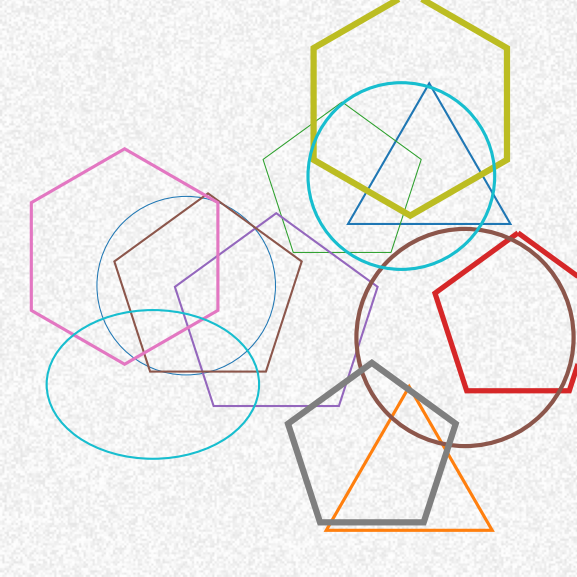[{"shape": "triangle", "thickness": 1, "radius": 0.81, "center": [0.743, 0.693]}, {"shape": "circle", "thickness": 0.5, "radius": 0.77, "center": [0.322, 0.504]}, {"shape": "triangle", "thickness": 1.5, "radius": 0.83, "center": [0.709, 0.164]}, {"shape": "pentagon", "thickness": 0.5, "radius": 0.72, "center": [0.592, 0.679]}, {"shape": "pentagon", "thickness": 2.5, "radius": 0.76, "center": [0.897, 0.445]}, {"shape": "pentagon", "thickness": 1, "radius": 0.92, "center": [0.478, 0.445]}, {"shape": "pentagon", "thickness": 1, "radius": 0.85, "center": [0.36, 0.494]}, {"shape": "circle", "thickness": 2, "radius": 0.94, "center": [0.805, 0.415]}, {"shape": "hexagon", "thickness": 1.5, "radius": 0.93, "center": [0.216, 0.555]}, {"shape": "pentagon", "thickness": 3, "radius": 0.76, "center": [0.644, 0.218]}, {"shape": "hexagon", "thickness": 3, "radius": 0.97, "center": [0.71, 0.819]}, {"shape": "circle", "thickness": 1.5, "radius": 0.81, "center": [0.695, 0.694]}, {"shape": "oval", "thickness": 1, "radius": 0.92, "center": [0.265, 0.333]}]